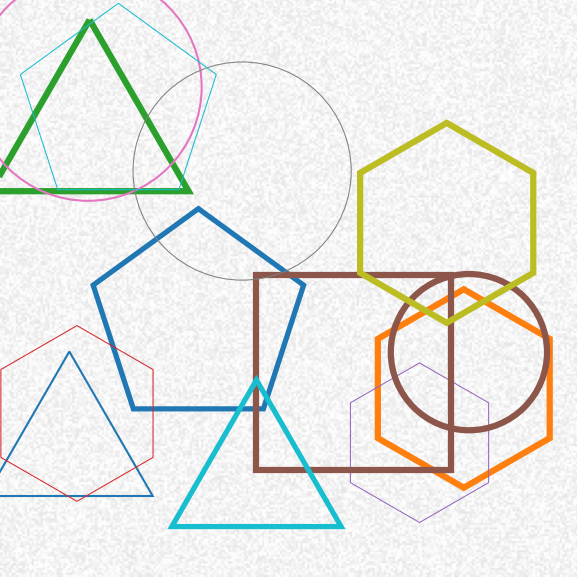[{"shape": "pentagon", "thickness": 2.5, "radius": 0.96, "center": [0.344, 0.446]}, {"shape": "triangle", "thickness": 1, "radius": 0.83, "center": [0.12, 0.224]}, {"shape": "hexagon", "thickness": 3, "radius": 0.86, "center": [0.803, 0.326]}, {"shape": "triangle", "thickness": 3, "radius": 0.99, "center": [0.155, 0.767]}, {"shape": "hexagon", "thickness": 0.5, "radius": 0.76, "center": [0.133, 0.283]}, {"shape": "hexagon", "thickness": 0.5, "radius": 0.69, "center": [0.726, 0.233]}, {"shape": "circle", "thickness": 3, "radius": 0.68, "center": [0.812, 0.389]}, {"shape": "square", "thickness": 3, "radius": 0.85, "center": [0.612, 0.354]}, {"shape": "circle", "thickness": 1, "radius": 0.98, "center": [0.152, 0.848]}, {"shape": "circle", "thickness": 0.5, "radius": 0.94, "center": [0.419, 0.703]}, {"shape": "hexagon", "thickness": 3, "radius": 0.87, "center": [0.774, 0.613]}, {"shape": "triangle", "thickness": 2.5, "radius": 0.85, "center": [0.444, 0.172]}, {"shape": "pentagon", "thickness": 0.5, "radius": 0.89, "center": [0.205, 0.815]}]